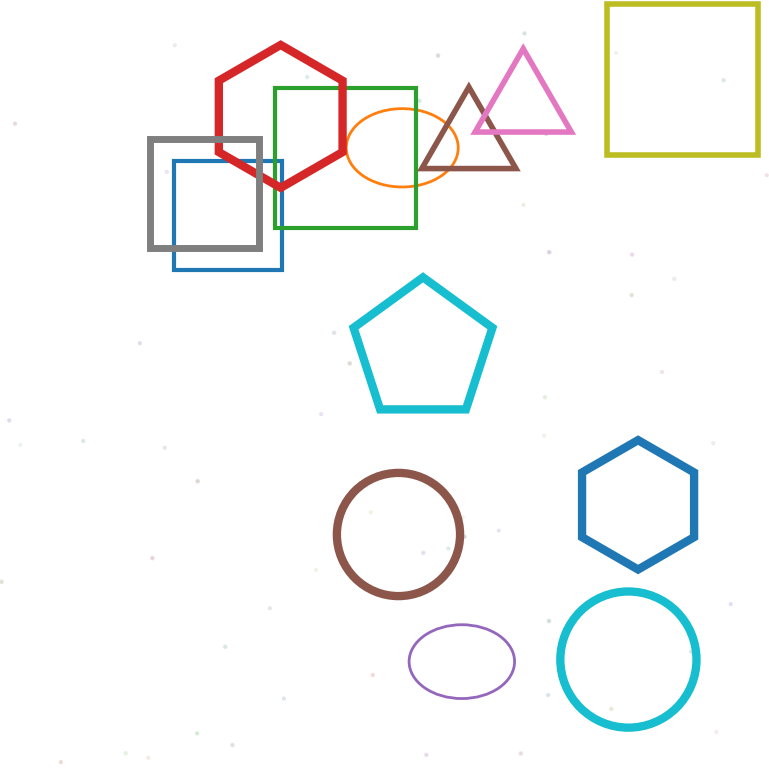[{"shape": "hexagon", "thickness": 3, "radius": 0.42, "center": [0.829, 0.344]}, {"shape": "square", "thickness": 1.5, "radius": 0.35, "center": [0.296, 0.721]}, {"shape": "oval", "thickness": 1, "radius": 0.36, "center": [0.522, 0.808]}, {"shape": "square", "thickness": 1.5, "radius": 0.46, "center": [0.449, 0.795]}, {"shape": "hexagon", "thickness": 3, "radius": 0.46, "center": [0.365, 0.849]}, {"shape": "oval", "thickness": 1, "radius": 0.34, "center": [0.6, 0.141]}, {"shape": "triangle", "thickness": 2, "radius": 0.35, "center": [0.609, 0.816]}, {"shape": "circle", "thickness": 3, "radius": 0.4, "center": [0.517, 0.306]}, {"shape": "triangle", "thickness": 2, "radius": 0.36, "center": [0.68, 0.865]}, {"shape": "square", "thickness": 2.5, "radius": 0.35, "center": [0.266, 0.749]}, {"shape": "square", "thickness": 2, "radius": 0.49, "center": [0.887, 0.897]}, {"shape": "pentagon", "thickness": 3, "radius": 0.47, "center": [0.549, 0.545]}, {"shape": "circle", "thickness": 3, "radius": 0.44, "center": [0.816, 0.143]}]